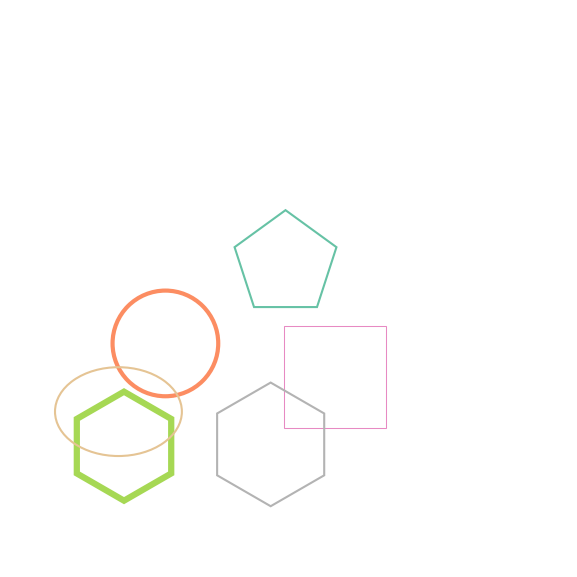[{"shape": "pentagon", "thickness": 1, "radius": 0.46, "center": [0.494, 0.542]}, {"shape": "circle", "thickness": 2, "radius": 0.46, "center": [0.286, 0.404]}, {"shape": "square", "thickness": 0.5, "radius": 0.44, "center": [0.58, 0.346]}, {"shape": "hexagon", "thickness": 3, "radius": 0.47, "center": [0.215, 0.227]}, {"shape": "oval", "thickness": 1, "radius": 0.55, "center": [0.205, 0.286]}, {"shape": "hexagon", "thickness": 1, "radius": 0.54, "center": [0.469, 0.23]}]